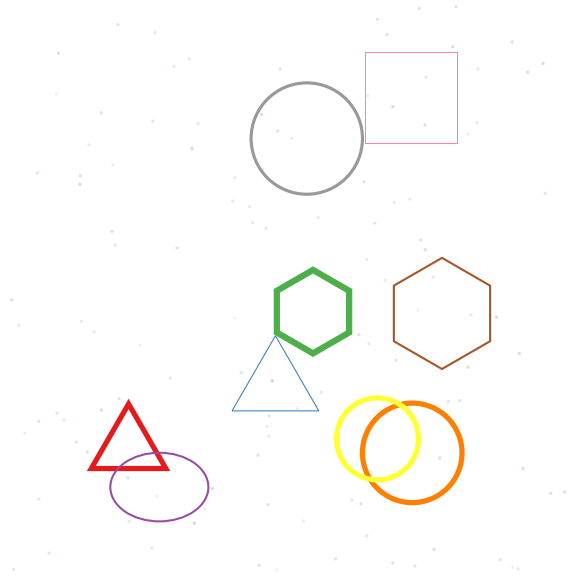[{"shape": "triangle", "thickness": 2.5, "radius": 0.37, "center": [0.223, 0.225]}, {"shape": "triangle", "thickness": 0.5, "radius": 0.43, "center": [0.477, 0.331]}, {"shape": "hexagon", "thickness": 3, "radius": 0.36, "center": [0.542, 0.459]}, {"shape": "oval", "thickness": 1, "radius": 0.42, "center": [0.276, 0.156]}, {"shape": "circle", "thickness": 2.5, "radius": 0.43, "center": [0.714, 0.215]}, {"shape": "circle", "thickness": 2.5, "radius": 0.35, "center": [0.654, 0.239]}, {"shape": "hexagon", "thickness": 1, "radius": 0.48, "center": [0.765, 0.456]}, {"shape": "square", "thickness": 0.5, "radius": 0.4, "center": [0.712, 0.83]}, {"shape": "circle", "thickness": 1.5, "radius": 0.48, "center": [0.531, 0.759]}]